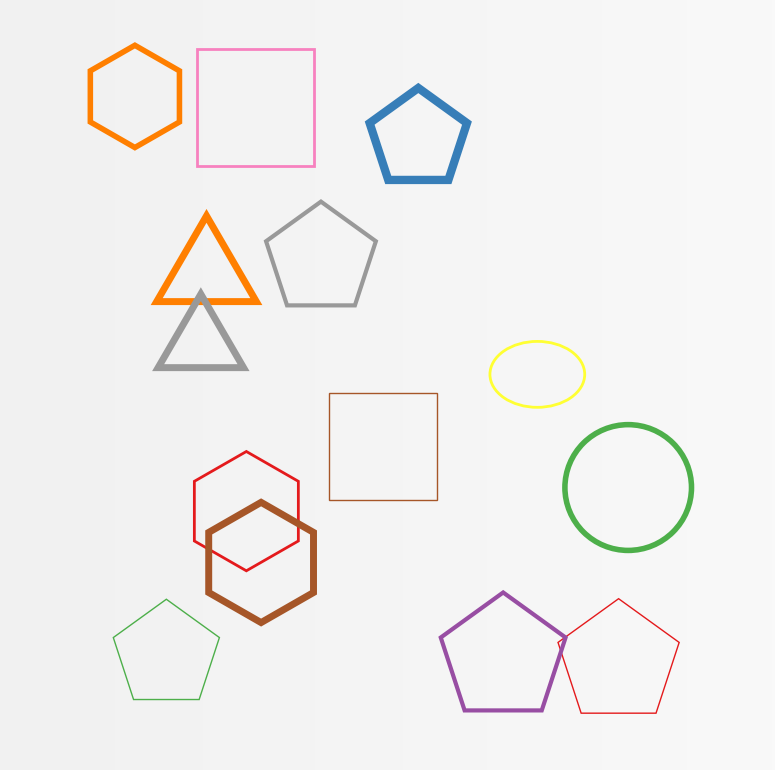[{"shape": "pentagon", "thickness": 0.5, "radius": 0.41, "center": [0.798, 0.14]}, {"shape": "hexagon", "thickness": 1, "radius": 0.39, "center": [0.318, 0.336]}, {"shape": "pentagon", "thickness": 3, "radius": 0.33, "center": [0.54, 0.82]}, {"shape": "circle", "thickness": 2, "radius": 0.41, "center": [0.811, 0.367]}, {"shape": "pentagon", "thickness": 0.5, "radius": 0.36, "center": [0.215, 0.15]}, {"shape": "pentagon", "thickness": 1.5, "radius": 0.42, "center": [0.649, 0.146]}, {"shape": "triangle", "thickness": 2.5, "radius": 0.37, "center": [0.266, 0.645]}, {"shape": "hexagon", "thickness": 2, "radius": 0.33, "center": [0.174, 0.875]}, {"shape": "oval", "thickness": 1, "radius": 0.31, "center": [0.693, 0.514]}, {"shape": "hexagon", "thickness": 2.5, "radius": 0.39, "center": [0.337, 0.27]}, {"shape": "square", "thickness": 0.5, "radius": 0.35, "center": [0.495, 0.42]}, {"shape": "square", "thickness": 1, "radius": 0.38, "center": [0.329, 0.86]}, {"shape": "pentagon", "thickness": 1.5, "radius": 0.37, "center": [0.414, 0.664]}, {"shape": "triangle", "thickness": 2.5, "radius": 0.32, "center": [0.259, 0.554]}]